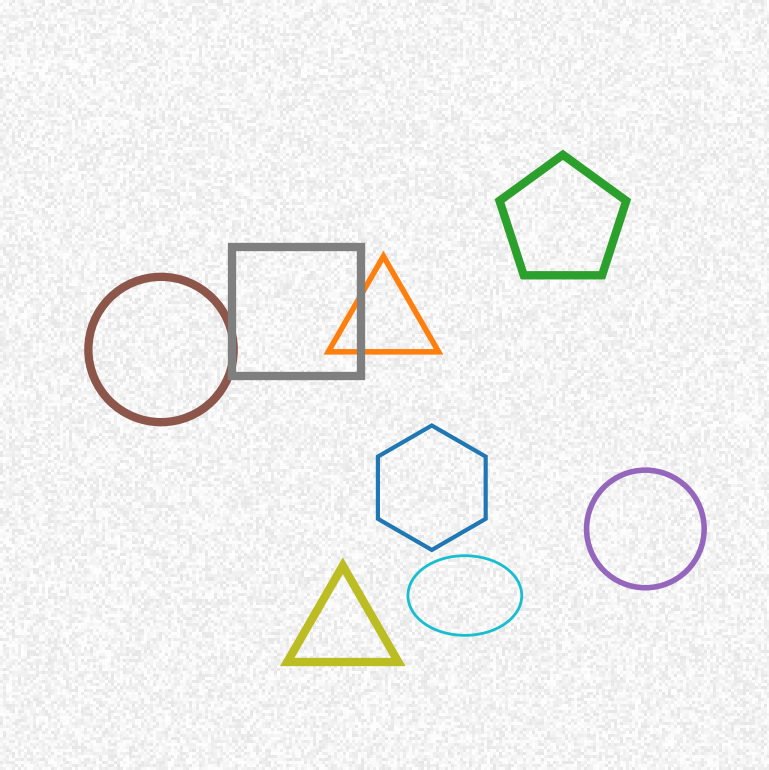[{"shape": "hexagon", "thickness": 1.5, "radius": 0.4, "center": [0.561, 0.367]}, {"shape": "triangle", "thickness": 2, "radius": 0.41, "center": [0.498, 0.584]}, {"shape": "pentagon", "thickness": 3, "radius": 0.43, "center": [0.731, 0.712]}, {"shape": "circle", "thickness": 2, "radius": 0.38, "center": [0.838, 0.313]}, {"shape": "circle", "thickness": 3, "radius": 0.47, "center": [0.209, 0.546]}, {"shape": "square", "thickness": 3, "radius": 0.42, "center": [0.385, 0.596]}, {"shape": "triangle", "thickness": 3, "radius": 0.42, "center": [0.445, 0.182]}, {"shape": "oval", "thickness": 1, "radius": 0.37, "center": [0.604, 0.227]}]